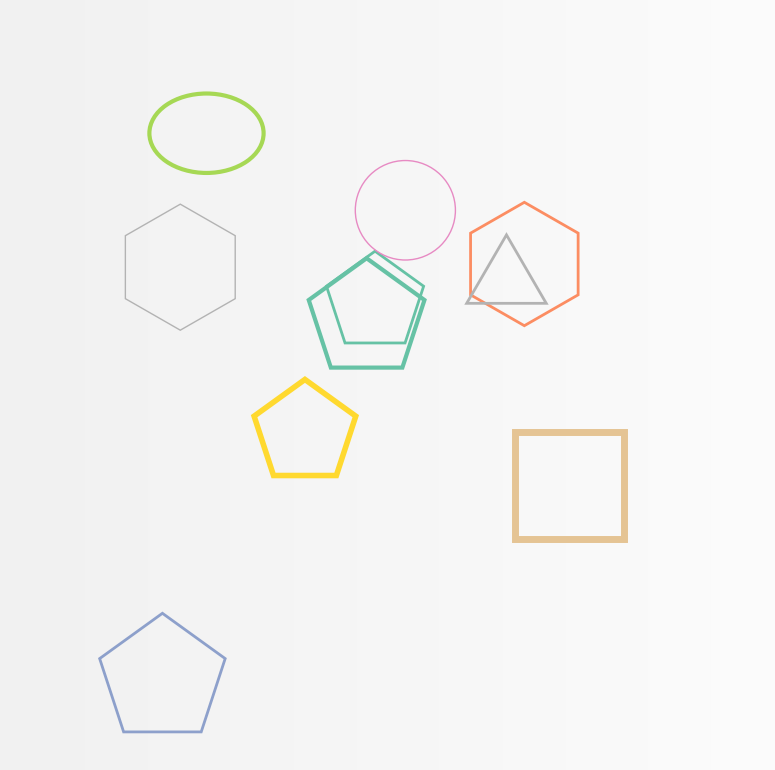[{"shape": "pentagon", "thickness": 1, "radius": 0.33, "center": [0.484, 0.608]}, {"shape": "pentagon", "thickness": 1.5, "radius": 0.39, "center": [0.473, 0.586]}, {"shape": "hexagon", "thickness": 1, "radius": 0.4, "center": [0.677, 0.657]}, {"shape": "pentagon", "thickness": 1, "radius": 0.43, "center": [0.21, 0.118]}, {"shape": "circle", "thickness": 0.5, "radius": 0.32, "center": [0.523, 0.727]}, {"shape": "oval", "thickness": 1.5, "radius": 0.37, "center": [0.266, 0.827]}, {"shape": "pentagon", "thickness": 2, "radius": 0.34, "center": [0.393, 0.438]}, {"shape": "square", "thickness": 2.5, "radius": 0.35, "center": [0.735, 0.369]}, {"shape": "hexagon", "thickness": 0.5, "radius": 0.41, "center": [0.233, 0.653]}, {"shape": "triangle", "thickness": 1, "radius": 0.3, "center": [0.654, 0.636]}]